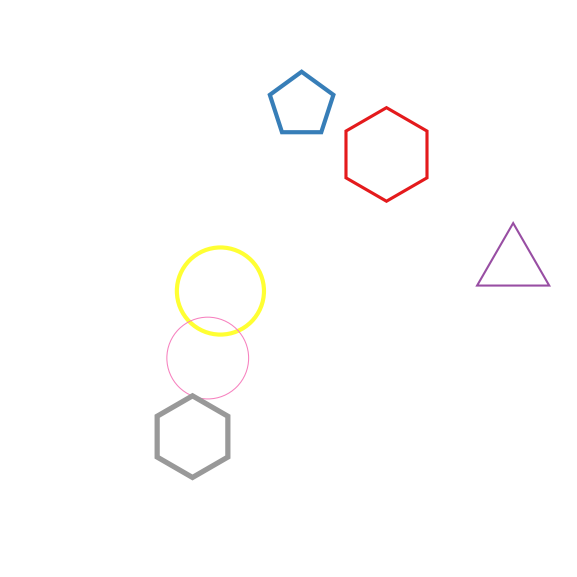[{"shape": "hexagon", "thickness": 1.5, "radius": 0.4, "center": [0.669, 0.732]}, {"shape": "pentagon", "thickness": 2, "radius": 0.29, "center": [0.522, 0.817]}, {"shape": "triangle", "thickness": 1, "radius": 0.36, "center": [0.889, 0.541]}, {"shape": "circle", "thickness": 2, "radius": 0.38, "center": [0.382, 0.495]}, {"shape": "circle", "thickness": 0.5, "radius": 0.35, "center": [0.36, 0.379]}, {"shape": "hexagon", "thickness": 2.5, "radius": 0.35, "center": [0.333, 0.243]}]